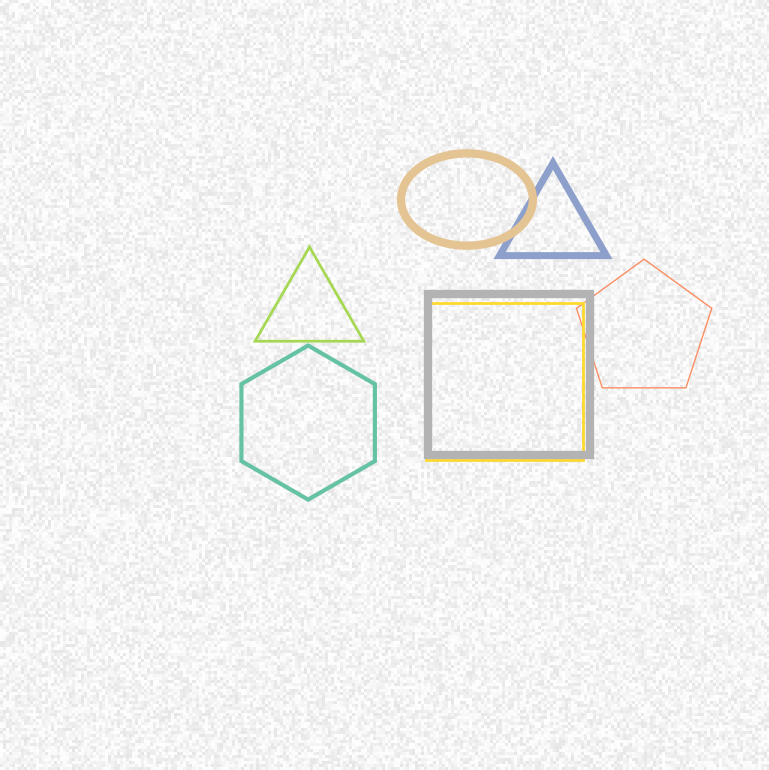[{"shape": "hexagon", "thickness": 1.5, "radius": 0.5, "center": [0.4, 0.451]}, {"shape": "pentagon", "thickness": 0.5, "radius": 0.46, "center": [0.837, 0.571]}, {"shape": "triangle", "thickness": 2.5, "radius": 0.4, "center": [0.718, 0.708]}, {"shape": "triangle", "thickness": 1, "radius": 0.41, "center": [0.402, 0.598]}, {"shape": "square", "thickness": 1, "radius": 0.51, "center": [0.655, 0.505]}, {"shape": "oval", "thickness": 3, "radius": 0.43, "center": [0.606, 0.741]}, {"shape": "square", "thickness": 3, "radius": 0.53, "center": [0.661, 0.514]}]